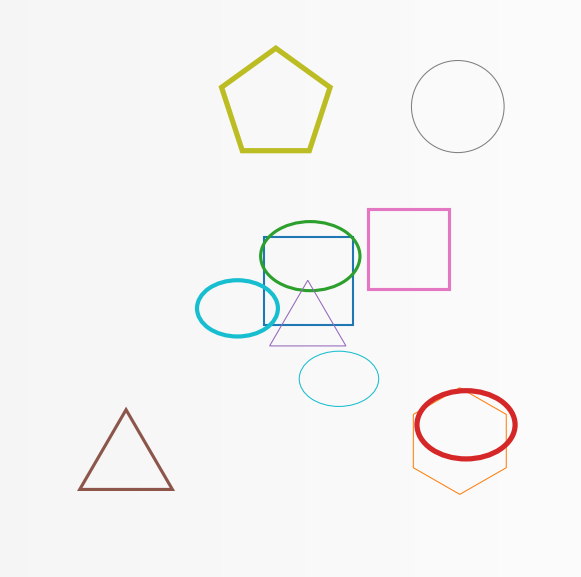[{"shape": "square", "thickness": 1, "radius": 0.38, "center": [0.531, 0.512]}, {"shape": "hexagon", "thickness": 0.5, "radius": 0.46, "center": [0.791, 0.235]}, {"shape": "oval", "thickness": 1.5, "radius": 0.43, "center": [0.534, 0.556]}, {"shape": "oval", "thickness": 2.5, "radius": 0.42, "center": [0.802, 0.264]}, {"shape": "triangle", "thickness": 0.5, "radius": 0.38, "center": [0.529, 0.438]}, {"shape": "triangle", "thickness": 1.5, "radius": 0.46, "center": [0.217, 0.198]}, {"shape": "square", "thickness": 1.5, "radius": 0.35, "center": [0.703, 0.568]}, {"shape": "circle", "thickness": 0.5, "radius": 0.4, "center": [0.788, 0.815]}, {"shape": "pentagon", "thickness": 2.5, "radius": 0.49, "center": [0.475, 0.818]}, {"shape": "oval", "thickness": 0.5, "radius": 0.34, "center": [0.583, 0.343]}, {"shape": "oval", "thickness": 2, "radius": 0.35, "center": [0.409, 0.465]}]